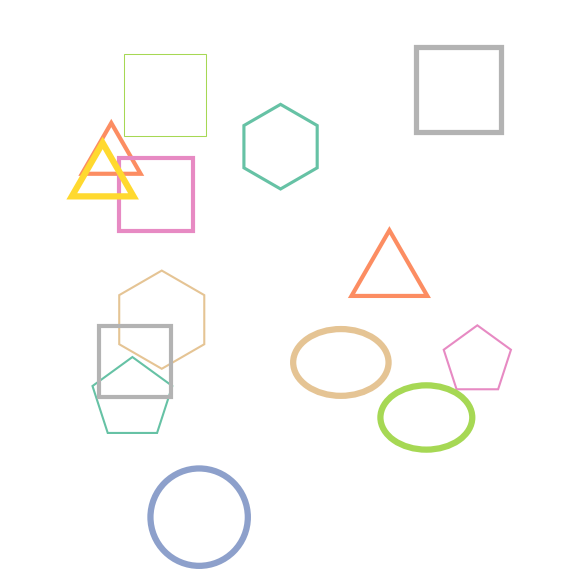[{"shape": "hexagon", "thickness": 1.5, "radius": 0.37, "center": [0.486, 0.745]}, {"shape": "pentagon", "thickness": 1, "radius": 0.36, "center": [0.229, 0.308]}, {"shape": "triangle", "thickness": 2, "radius": 0.38, "center": [0.674, 0.525]}, {"shape": "triangle", "thickness": 2, "radius": 0.29, "center": [0.193, 0.728]}, {"shape": "circle", "thickness": 3, "radius": 0.42, "center": [0.345, 0.104]}, {"shape": "pentagon", "thickness": 1, "radius": 0.31, "center": [0.827, 0.375]}, {"shape": "square", "thickness": 2, "radius": 0.32, "center": [0.271, 0.662]}, {"shape": "square", "thickness": 0.5, "radius": 0.35, "center": [0.285, 0.835]}, {"shape": "oval", "thickness": 3, "radius": 0.4, "center": [0.738, 0.276]}, {"shape": "triangle", "thickness": 3, "radius": 0.31, "center": [0.178, 0.69]}, {"shape": "oval", "thickness": 3, "radius": 0.41, "center": [0.59, 0.372]}, {"shape": "hexagon", "thickness": 1, "radius": 0.43, "center": [0.28, 0.446]}, {"shape": "square", "thickness": 2, "radius": 0.31, "center": [0.234, 0.373]}, {"shape": "square", "thickness": 2.5, "radius": 0.37, "center": [0.794, 0.844]}]